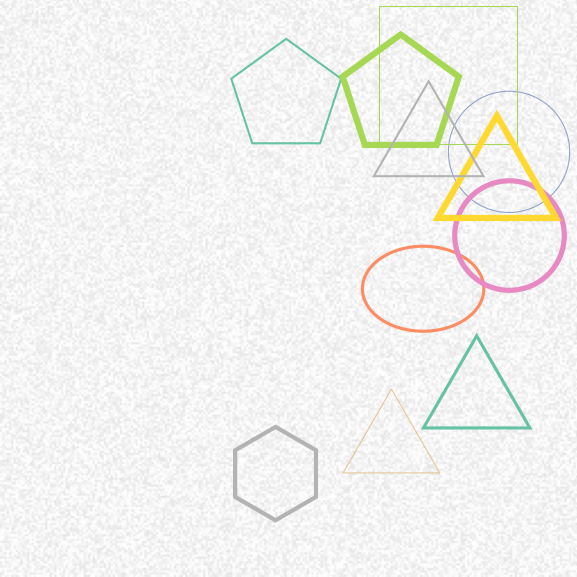[{"shape": "pentagon", "thickness": 1, "radius": 0.5, "center": [0.496, 0.832]}, {"shape": "triangle", "thickness": 1.5, "radius": 0.53, "center": [0.825, 0.311]}, {"shape": "oval", "thickness": 1.5, "radius": 0.53, "center": [0.733, 0.499]}, {"shape": "circle", "thickness": 0.5, "radius": 0.53, "center": [0.881, 0.736]}, {"shape": "circle", "thickness": 2.5, "radius": 0.47, "center": [0.882, 0.591]}, {"shape": "square", "thickness": 0.5, "radius": 0.6, "center": [0.775, 0.869]}, {"shape": "pentagon", "thickness": 3, "radius": 0.53, "center": [0.694, 0.834]}, {"shape": "triangle", "thickness": 3, "radius": 0.59, "center": [0.86, 0.681]}, {"shape": "triangle", "thickness": 0.5, "radius": 0.48, "center": [0.678, 0.229]}, {"shape": "hexagon", "thickness": 2, "radius": 0.4, "center": [0.477, 0.179]}, {"shape": "triangle", "thickness": 1, "radius": 0.55, "center": [0.742, 0.749]}]